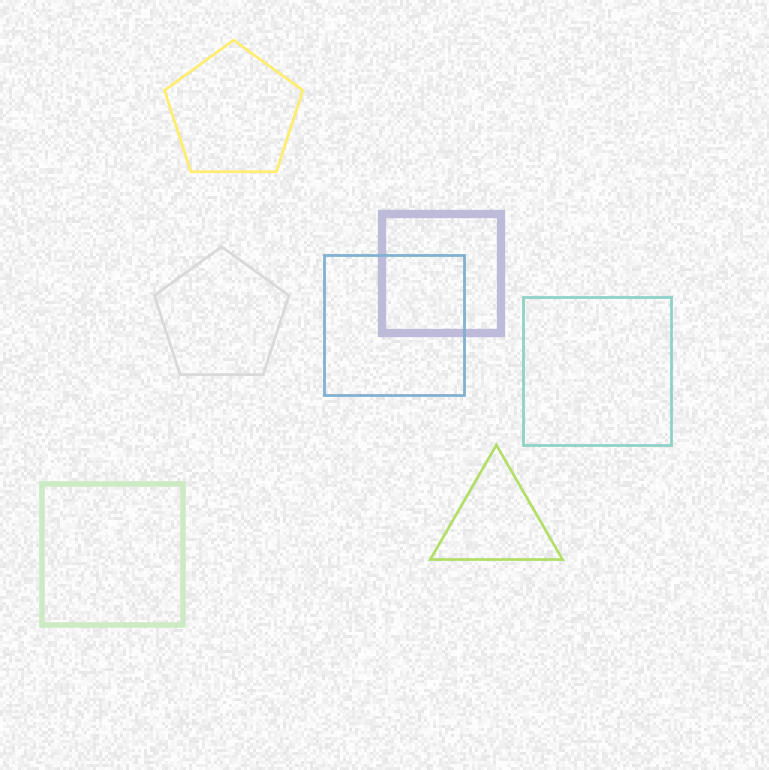[{"shape": "square", "thickness": 1, "radius": 0.48, "center": [0.776, 0.518]}, {"shape": "square", "thickness": 3, "radius": 0.39, "center": [0.573, 0.645]}, {"shape": "square", "thickness": 1, "radius": 0.45, "center": [0.512, 0.578]}, {"shape": "triangle", "thickness": 1, "radius": 0.5, "center": [0.645, 0.323]}, {"shape": "pentagon", "thickness": 1, "radius": 0.46, "center": [0.288, 0.588]}, {"shape": "square", "thickness": 2, "radius": 0.46, "center": [0.146, 0.28]}, {"shape": "pentagon", "thickness": 1, "radius": 0.47, "center": [0.303, 0.853]}]